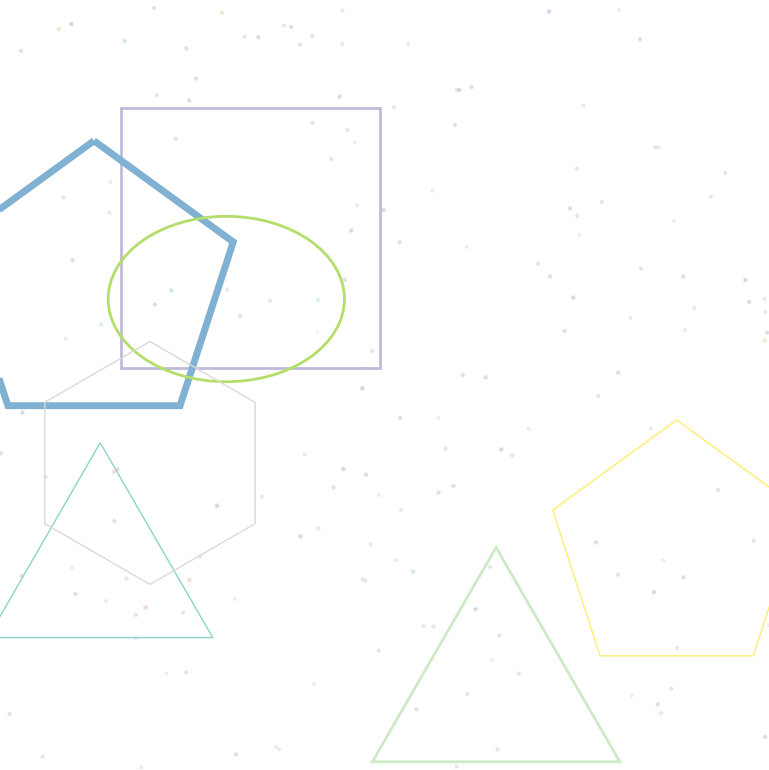[{"shape": "triangle", "thickness": 0.5, "radius": 0.84, "center": [0.13, 0.256]}, {"shape": "square", "thickness": 1, "radius": 0.84, "center": [0.325, 0.691]}, {"shape": "pentagon", "thickness": 2.5, "radius": 0.95, "center": [0.122, 0.627]}, {"shape": "oval", "thickness": 1, "radius": 0.77, "center": [0.294, 0.612]}, {"shape": "hexagon", "thickness": 0.5, "radius": 0.79, "center": [0.195, 0.399]}, {"shape": "triangle", "thickness": 1, "radius": 0.93, "center": [0.644, 0.103]}, {"shape": "pentagon", "thickness": 0.5, "radius": 0.85, "center": [0.879, 0.285]}]